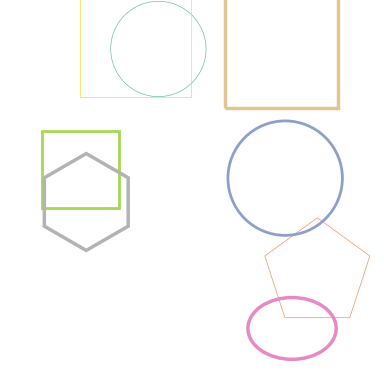[{"shape": "circle", "thickness": 0.5, "radius": 0.62, "center": [0.411, 0.873]}, {"shape": "pentagon", "thickness": 0.5, "radius": 0.72, "center": [0.824, 0.291]}, {"shape": "circle", "thickness": 2, "radius": 0.74, "center": [0.741, 0.537]}, {"shape": "oval", "thickness": 2.5, "radius": 0.57, "center": [0.759, 0.147]}, {"shape": "square", "thickness": 2, "radius": 0.5, "center": [0.21, 0.561]}, {"shape": "square", "thickness": 0.5, "radius": 0.73, "center": [0.352, 0.894]}, {"shape": "square", "thickness": 2.5, "radius": 0.73, "center": [0.731, 0.866]}, {"shape": "hexagon", "thickness": 2.5, "radius": 0.63, "center": [0.224, 0.475]}]